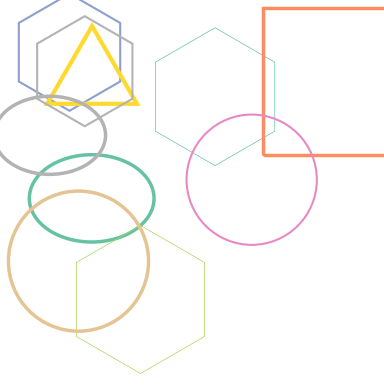[{"shape": "hexagon", "thickness": 0.5, "radius": 0.9, "center": [0.559, 0.749]}, {"shape": "oval", "thickness": 2.5, "radius": 0.81, "center": [0.238, 0.485]}, {"shape": "square", "thickness": 2.5, "radius": 0.95, "center": [0.874, 0.789]}, {"shape": "hexagon", "thickness": 1.5, "radius": 0.76, "center": [0.181, 0.864]}, {"shape": "circle", "thickness": 1.5, "radius": 0.85, "center": [0.654, 0.533]}, {"shape": "hexagon", "thickness": 0.5, "radius": 0.96, "center": [0.365, 0.222]}, {"shape": "triangle", "thickness": 3, "radius": 0.67, "center": [0.239, 0.798]}, {"shape": "circle", "thickness": 2.5, "radius": 0.91, "center": [0.204, 0.322]}, {"shape": "oval", "thickness": 2.5, "radius": 0.72, "center": [0.129, 0.649]}, {"shape": "hexagon", "thickness": 1.5, "radius": 0.71, "center": [0.22, 0.815]}]